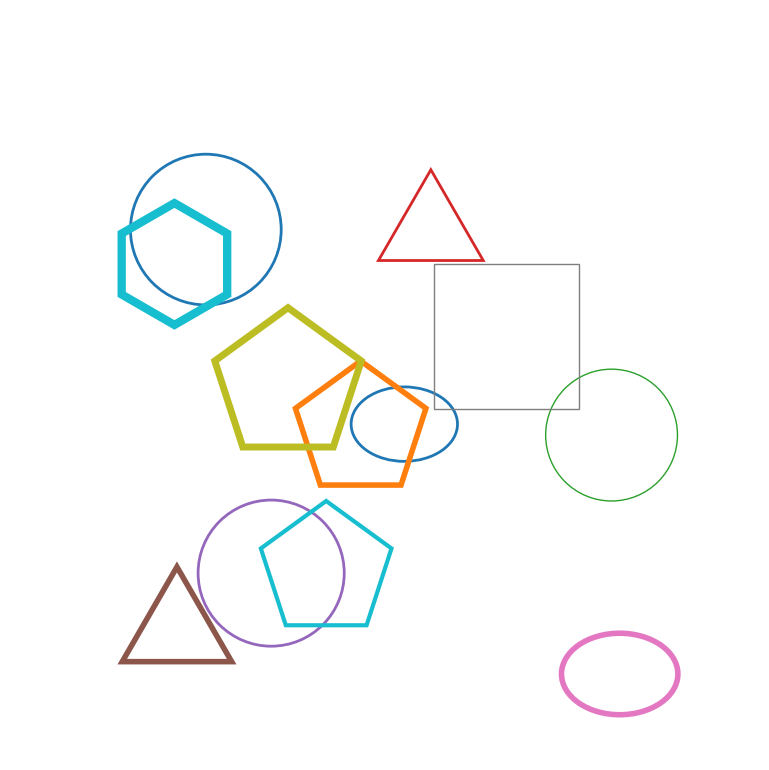[{"shape": "circle", "thickness": 1, "radius": 0.49, "center": [0.267, 0.702]}, {"shape": "oval", "thickness": 1, "radius": 0.35, "center": [0.525, 0.449]}, {"shape": "pentagon", "thickness": 2, "radius": 0.45, "center": [0.468, 0.442]}, {"shape": "circle", "thickness": 0.5, "radius": 0.43, "center": [0.794, 0.435]}, {"shape": "triangle", "thickness": 1, "radius": 0.39, "center": [0.56, 0.701]}, {"shape": "circle", "thickness": 1, "radius": 0.47, "center": [0.352, 0.256]}, {"shape": "triangle", "thickness": 2, "radius": 0.41, "center": [0.23, 0.182]}, {"shape": "oval", "thickness": 2, "radius": 0.38, "center": [0.805, 0.125]}, {"shape": "square", "thickness": 0.5, "radius": 0.47, "center": [0.658, 0.563]}, {"shape": "pentagon", "thickness": 2.5, "radius": 0.5, "center": [0.374, 0.5]}, {"shape": "hexagon", "thickness": 3, "radius": 0.4, "center": [0.227, 0.657]}, {"shape": "pentagon", "thickness": 1.5, "radius": 0.45, "center": [0.424, 0.26]}]